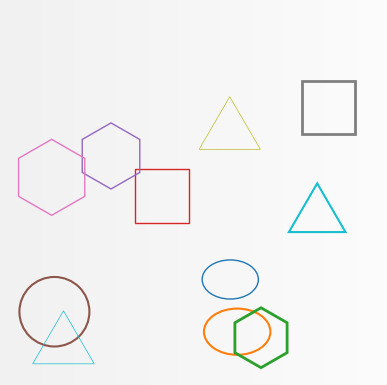[{"shape": "oval", "thickness": 1, "radius": 0.36, "center": [0.594, 0.274]}, {"shape": "oval", "thickness": 1.5, "radius": 0.43, "center": [0.612, 0.138]}, {"shape": "hexagon", "thickness": 2, "radius": 0.39, "center": [0.674, 0.123]}, {"shape": "square", "thickness": 1, "radius": 0.35, "center": [0.418, 0.49]}, {"shape": "hexagon", "thickness": 1, "radius": 0.43, "center": [0.286, 0.595]}, {"shape": "circle", "thickness": 1.5, "radius": 0.45, "center": [0.14, 0.19]}, {"shape": "hexagon", "thickness": 1, "radius": 0.49, "center": [0.133, 0.539]}, {"shape": "square", "thickness": 2, "radius": 0.34, "center": [0.847, 0.721]}, {"shape": "triangle", "thickness": 0.5, "radius": 0.46, "center": [0.593, 0.658]}, {"shape": "triangle", "thickness": 0.5, "radius": 0.46, "center": [0.164, 0.101]}, {"shape": "triangle", "thickness": 1.5, "radius": 0.42, "center": [0.819, 0.439]}]